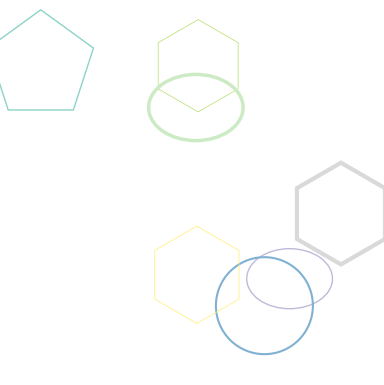[{"shape": "pentagon", "thickness": 1, "radius": 0.72, "center": [0.106, 0.831]}, {"shape": "oval", "thickness": 1, "radius": 0.56, "center": [0.752, 0.276]}, {"shape": "circle", "thickness": 1.5, "radius": 0.63, "center": [0.687, 0.206]}, {"shape": "hexagon", "thickness": 0.5, "radius": 0.6, "center": [0.515, 0.829]}, {"shape": "hexagon", "thickness": 3, "radius": 0.66, "center": [0.886, 0.445]}, {"shape": "oval", "thickness": 2.5, "radius": 0.61, "center": [0.509, 0.721]}, {"shape": "hexagon", "thickness": 0.5, "radius": 0.63, "center": [0.511, 0.286]}]